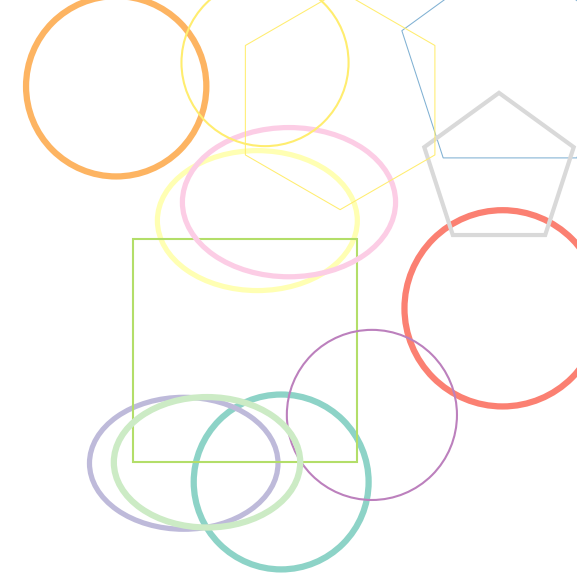[{"shape": "circle", "thickness": 3, "radius": 0.76, "center": [0.487, 0.165]}, {"shape": "oval", "thickness": 2.5, "radius": 0.87, "center": [0.446, 0.617]}, {"shape": "oval", "thickness": 2.5, "radius": 0.82, "center": [0.318, 0.197]}, {"shape": "circle", "thickness": 3, "radius": 0.85, "center": [0.87, 0.465]}, {"shape": "pentagon", "thickness": 0.5, "radius": 0.99, "center": [0.883, 0.885]}, {"shape": "circle", "thickness": 3, "radius": 0.78, "center": [0.201, 0.85]}, {"shape": "square", "thickness": 1, "radius": 0.97, "center": [0.424, 0.392]}, {"shape": "oval", "thickness": 2.5, "radius": 0.92, "center": [0.5, 0.649]}, {"shape": "pentagon", "thickness": 2, "radius": 0.68, "center": [0.864, 0.702]}, {"shape": "circle", "thickness": 1, "radius": 0.74, "center": [0.644, 0.281]}, {"shape": "oval", "thickness": 3, "radius": 0.81, "center": [0.358, 0.199]}, {"shape": "hexagon", "thickness": 0.5, "radius": 0.95, "center": [0.589, 0.826]}, {"shape": "circle", "thickness": 1, "radius": 0.72, "center": [0.459, 0.891]}]